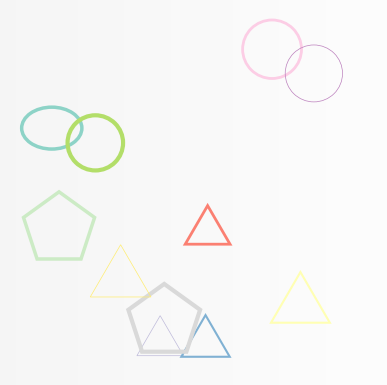[{"shape": "oval", "thickness": 2.5, "radius": 0.39, "center": [0.134, 0.667]}, {"shape": "triangle", "thickness": 1.5, "radius": 0.44, "center": [0.775, 0.206]}, {"shape": "triangle", "thickness": 0.5, "radius": 0.35, "center": [0.413, 0.111]}, {"shape": "triangle", "thickness": 2, "radius": 0.33, "center": [0.536, 0.399]}, {"shape": "triangle", "thickness": 1.5, "radius": 0.36, "center": [0.53, 0.109]}, {"shape": "circle", "thickness": 3, "radius": 0.36, "center": [0.246, 0.629]}, {"shape": "circle", "thickness": 2, "radius": 0.38, "center": [0.702, 0.872]}, {"shape": "pentagon", "thickness": 3, "radius": 0.49, "center": [0.424, 0.165]}, {"shape": "circle", "thickness": 0.5, "radius": 0.37, "center": [0.81, 0.809]}, {"shape": "pentagon", "thickness": 2.5, "radius": 0.48, "center": [0.152, 0.405]}, {"shape": "triangle", "thickness": 0.5, "radius": 0.45, "center": [0.311, 0.274]}]